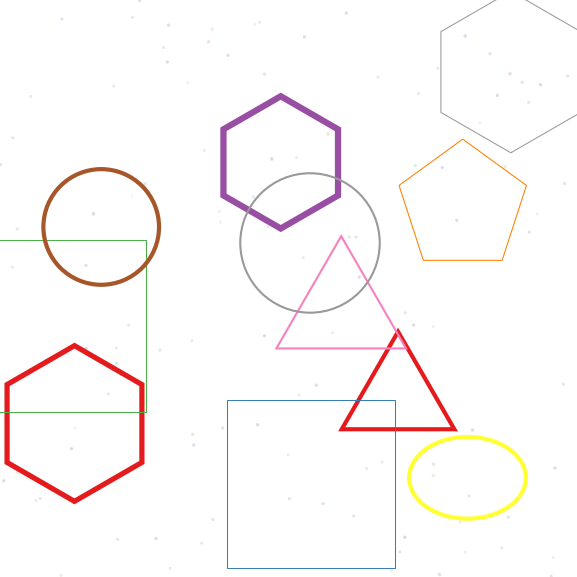[{"shape": "triangle", "thickness": 2, "radius": 0.56, "center": [0.689, 0.312]}, {"shape": "hexagon", "thickness": 2.5, "radius": 0.67, "center": [0.129, 0.266]}, {"shape": "square", "thickness": 0.5, "radius": 0.73, "center": [0.538, 0.162]}, {"shape": "square", "thickness": 0.5, "radius": 0.74, "center": [0.105, 0.435]}, {"shape": "hexagon", "thickness": 3, "radius": 0.57, "center": [0.486, 0.718]}, {"shape": "pentagon", "thickness": 0.5, "radius": 0.58, "center": [0.801, 0.642]}, {"shape": "oval", "thickness": 2, "radius": 0.51, "center": [0.81, 0.172]}, {"shape": "circle", "thickness": 2, "radius": 0.5, "center": [0.175, 0.606]}, {"shape": "triangle", "thickness": 1, "radius": 0.65, "center": [0.591, 0.461]}, {"shape": "circle", "thickness": 1, "radius": 0.6, "center": [0.537, 0.578]}, {"shape": "hexagon", "thickness": 0.5, "radius": 0.7, "center": [0.885, 0.874]}]